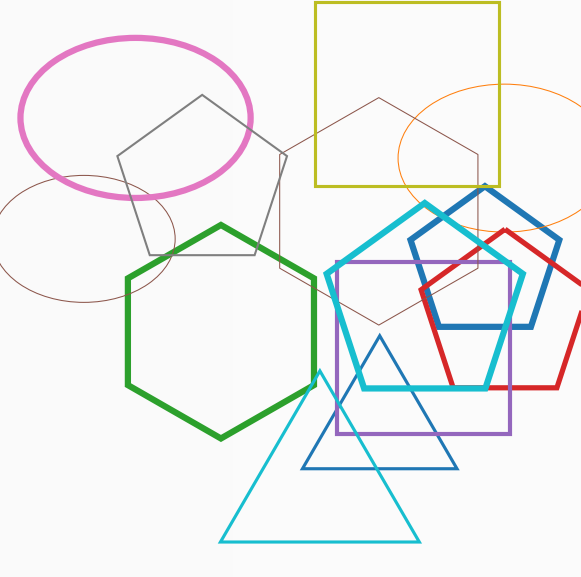[{"shape": "pentagon", "thickness": 3, "radius": 0.67, "center": [0.834, 0.542]}, {"shape": "triangle", "thickness": 1.5, "radius": 0.77, "center": [0.653, 0.264]}, {"shape": "oval", "thickness": 0.5, "radius": 0.91, "center": [0.868, 0.725]}, {"shape": "hexagon", "thickness": 3, "radius": 0.92, "center": [0.38, 0.425]}, {"shape": "pentagon", "thickness": 2.5, "radius": 0.76, "center": [0.869, 0.45]}, {"shape": "square", "thickness": 2, "radius": 0.74, "center": [0.729, 0.397]}, {"shape": "hexagon", "thickness": 0.5, "radius": 0.98, "center": [0.652, 0.633]}, {"shape": "oval", "thickness": 0.5, "radius": 0.79, "center": [0.144, 0.585]}, {"shape": "oval", "thickness": 3, "radius": 0.99, "center": [0.233, 0.795]}, {"shape": "pentagon", "thickness": 1, "radius": 0.77, "center": [0.348, 0.681]}, {"shape": "square", "thickness": 1.5, "radius": 0.79, "center": [0.701, 0.837]}, {"shape": "pentagon", "thickness": 3, "radius": 0.89, "center": [0.731, 0.47]}, {"shape": "triangle", "thickness": 1.5, "radius": 0.99, "center": [0.55, 0.159]}]